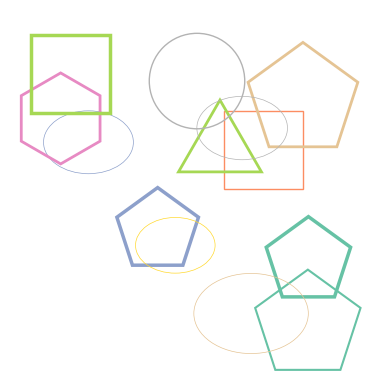[{"shape": "pentagon", "thickness": 2.5, "radius": 0.58, "center": [0.801, 0.322]}, {"shape": "pentagon", "thickness": 1.5, "radius": 0.72, "center": [0.8, 0.156]}, {"shape": "square", "thickness": 1, "radius": 0.51, "center": [0.684, 0.611]}, {"shape": "oval", "thickness": 0.5, "radius": 0.58, "center": [0.23, 0.63]}, {"shape": "pentagon", "thickness": 2.5, "radius": 0.56, "center": [0.41, 0.401]}, {"shape": "hexagon", "thickness": 2, "radius": 0.59, "center": [0.158, 0.692]}, {"shape": "triangle", "thickness": 2, "radius": 0.62, "center": [0.571, 0.616]}, {"shape": "square", "thickness": 2.5, "radius": 0.51, "center": [0.183, 0.808]}, {"shape": "oval", "thickness": 0.5, "radius": 0.52, "center": [0.455, 0.363]}, {"shape": "pentagon", "thickness": 2, "radius": 0.75, "center": [0.787, 0.74]}, {"shape": "oval", "thickness": 0.5, "radius": 0.74, "center": [0.652, 0.186]}, {"shape": "circle", "thickness": 1, "radius": 0.62, "center": [0.512, 0.789]}, {"shape": "oval", "thickness": 0.5, "radius": 0.59, "center": [0.629, 0.667]}]